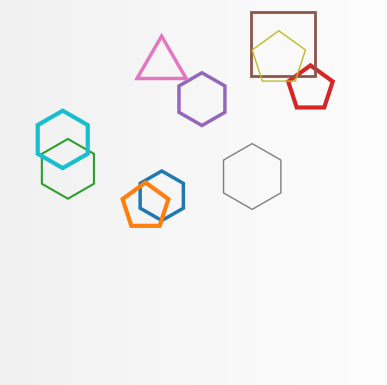[{"shape": "hexagon", "thickness": 2.5, "radius": 0.32, "center": [0.417, 0.492]}, {"shape": "pentagon", "thickness": 3, "radius": 0.31, "center": [0.375, 0.464]}, {"shape": "hexagon", "thickness": 1.5, "radius": 0.39, "center": [0.175, 0.562]}, {"shape": "pentagon", "thickness": 3, "radius": 0.3, "center": [0.801, 0.77]}, {"shape": "hexagon", "thickness": 2.5, "radius": 0.34, "center": [0.521, 0.743]}, {"shape": "square", "thickness": 2, "radius": 0.41, "center": [0.73, 0.886]}, {"shape": "triangle", "thickness": 2.5, "radius": 0.37, "center": [0.417, 0.833]}, {"shape": "hexagon", "thickness": 1, "radius": 0.43, "center": [0.651, 0.542]}, {"shape": "pentagon", "thickness": 1, "radius": 0.36, "center": [0.72, 0.848]}, {"shape": "hexagon", "thickness": 3, "radius": 0.37, "center": [0.162, 0.638]}]